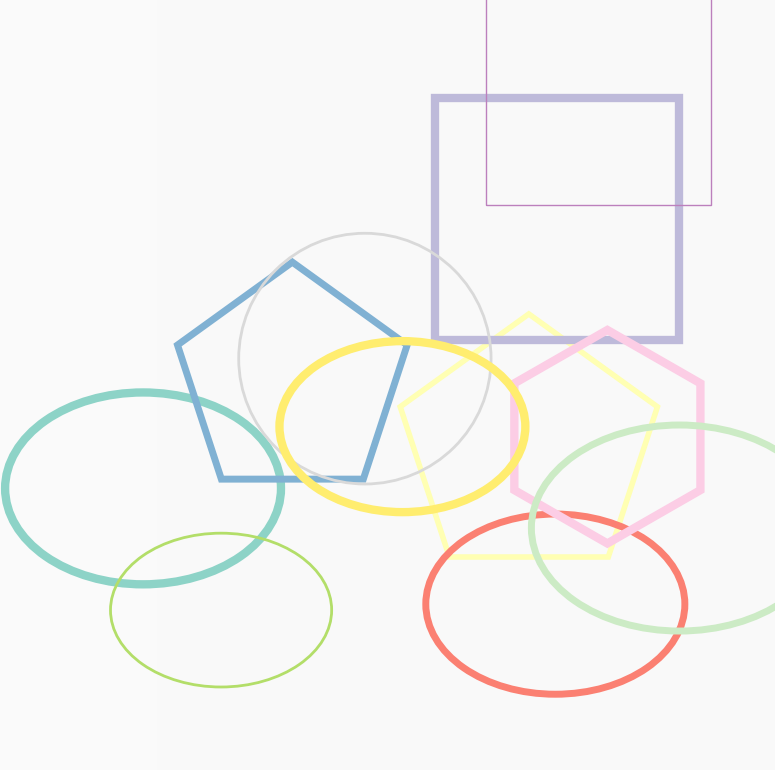[{"shape": "oval", "thickness": 3, "radius": 0.89, "center": [0.185, 0.366]}, {"shape": "pentagon", "thickness": 2, "radius": 0.87, "center": [0.682, 0.418]}, {"shape": "square", "thickness": 3, "radius": 0.79, "center": [0.719, 0.716]}, {"shape": "oval", "thickness": 2.5, "radius": 0.84, "center": [0.717, 0.215]}, {"shape": "pentagon", "thickness": 2.5, "radius": 0.78, "center": [0.377, 0.504]}, {"shape": "oval", "thickness": 1, "radius": 0.71, "center": [0.285, 0.208]}, {"shape": "hexagon", "thickness": 3, "radius": 0.69, "center": [0.784, 0.433]}, {"shape": "circle", "thickness": 1, "radius": 0.81, "center": [0.471, 0.534]}, {"shape": "square", "thickness": 0.5, "radius": 0.72, "center": [0.772, 0.878]}, {"shape": "oval", "thickness": 2.5, "radius": 0.96, "center": [0.877, 0.314]}, {"shape": "oval", "thickness": 3, "radius": 0.79, "center": [0.519, 0.446]}]